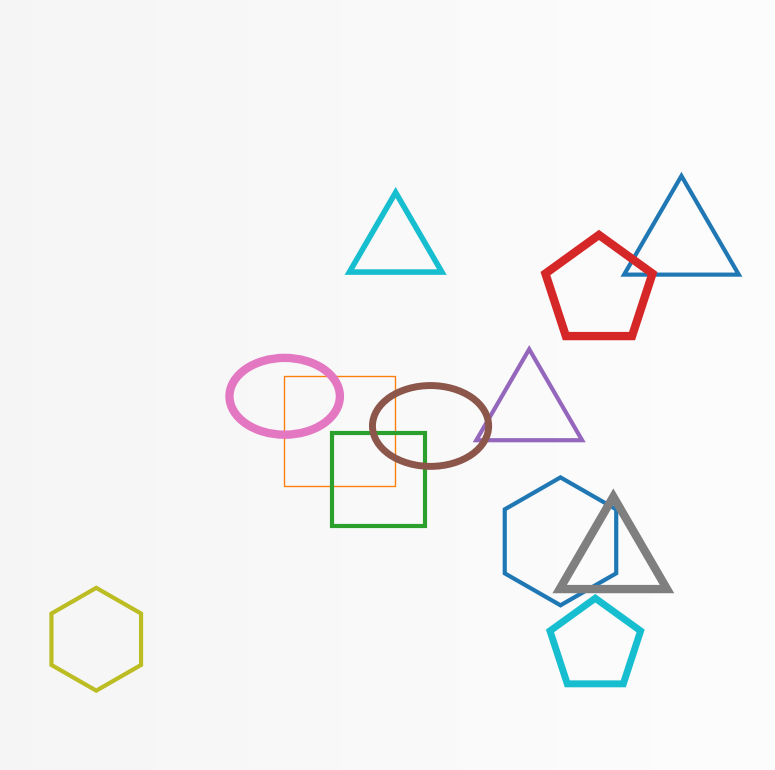[{"shape": "triangle", "thickness": 1.5, "radius": 0.43, "center": [0.879, 0.686]}, {"shape": "hexagon", "thickness": 1.5, "radius": 0.42, "center": [0.723, 0.297]}, {"shape": "square", "thickness": 0.5, "radius": 0.36, "center": [0.438, 0.44]}, {"shape": "square", "thickness": 1.5, "radius": 0.3, "center": [0.488, 0.377]}, {"shape": "pentagon", "thickness": 3, "radius": 0.36, "center": [0.773, 0.622]}, {"shape": "triangle", "thickness": 1.5, "radius": 0.39, "center": [0.683, 0.468]}, {"shape": "oval", "thickness": 2.5, "radius": 0.37, "center": [0.556, 0.447]}, {"shape": "oval", "thickness": 3, "radius": 0.36, "center": [0.367, 0.485]}, {"shape": "triangle", "thickness": 3, "radius": 0.4, "center": [0.791, 0.275]}, {"shape": "hexagon", "thickness": 1.5, "radius": 0.33, "center": [0.124, 0.17]}, {"shape": "triangle", "thickness": 2, "radius": 0.34, "center": [0.511, 0.681]}, {"shape": "pentagon", "thickness": 2.5, "radius": 0.31, "center": [0.768, 0.162]}]